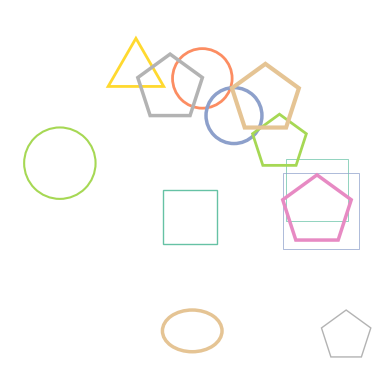[{"shape": "square", "thickness": 1, "radius": 0.35, "center": [0.494, 0.436]}, {"shape": "square", "thickness": 0.5, "radius": 0.4, "center": [0.823, 0.507]}, {"shape": "circle", "thickness": 2, "radius": 0.39, "center": [0.526, 0.796]}, {"shape": "circle", "thickness": 2.5, "radius": 0.36, "center": [0.608, 0.7]}, {"shape": "square", "thickness": 0.5, "radius": 0.49, "center": [0.833, 0.453]}, {"shape": "pentagon", "thickness": 2.5, "radius": 0.47, "center": [0.823, 0.452]}, {"shape": "pentagon", "thickness": 2, "radius": 0.37, "center": [0.726, 0.63]}, {"shape": "circle", "thickness": 1.5, "radius": 0.46, "center": [0.155, 0.576]}, {"shape": "triangle", "thickness": 2, "radius": 0.42, "center": [0.353, 0.817]}, {"shape": "pentagon", "thickness": 3, "radius": 0.46, "center": [0.689, 0.743]}, {"shape": "oval", "thickness": 2.5, "radius": 0.39, "center": [0.499, 0.141]}, {"shape": "pentagon", "thickness": 1, "radius": 0.34, "center": [0.899, 0.127]}, {"shape": "pentagon", "thickness": 2.5, "radius": 0.44, "center": [0.442, 0.771]}]